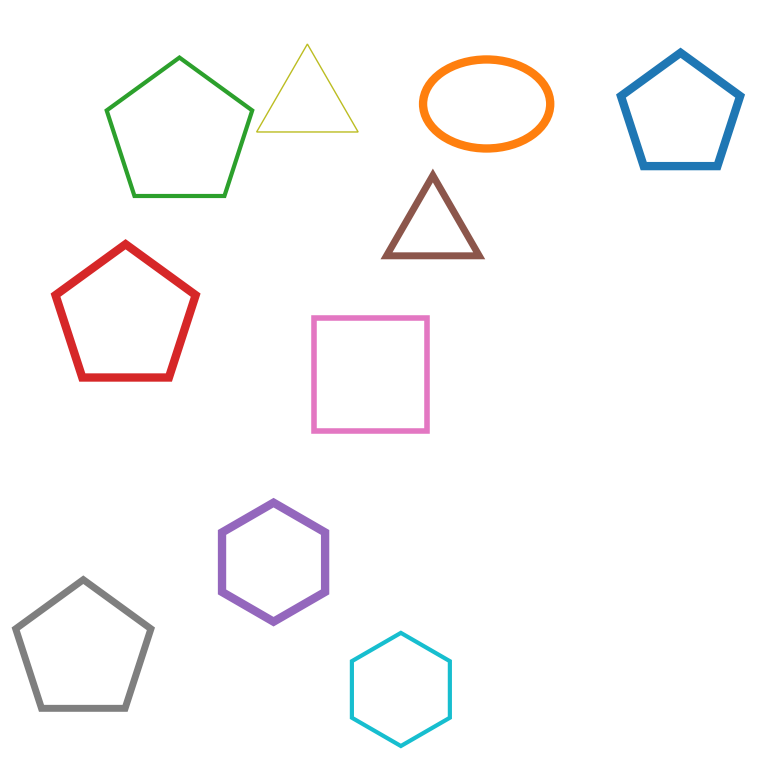[{"shape": "pentagon", "thickness": 3, "radius": 0.41, "center": [0.884, 0.85]}, {"shape": "oval", "thickness": 3, "radius": 0.41, "center": [0.632, 0.865]}, {"shape": "pentagon", "thickness": 1.5, "radius": 0.5, "center": [0.233, 0.826]}, {"shape": "pentagon", "thickness": 3, "radius": 0.48, "center": [0.163, 0.587]}, {"shape": "hexagon", "thickness": 3, "radius": 0.39, "center": [0.355, 0.27]}, {"shape": "triangle", "thickness": 2.5, "radius": 0.35, "center": [0.562, 0.703]}, {"shape": "square", "thickness": 2, "radius": 0.37, "center": [0.481, 0.514]}, {"shape": "pentagon", "thickness": 2.5, "radius": 0.46, "center": [0.108, 0.155]}, {"shape": "triangle", "thickness": 0.5, "radius": 0.38, "center": [0.399, 0.867]}, {"shape": "hexagon", "thickness": 1.5, "radius": 0.37, "center": [0.521, 0.105]}]